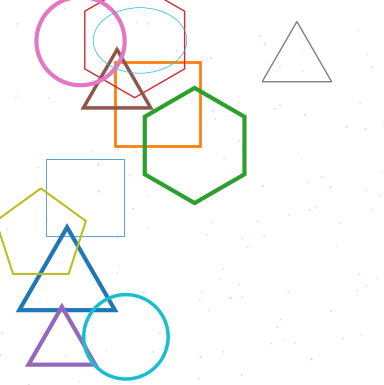[{"shape": "triangle", "thickness": 3, "radius": 0.72, "center": [0.174, 0.266]}, {"shape": "square", "thickness": 0.5, "radius": 0.5, "center": [0.221, 0.487]}, {"shape": "square", "thickness": 2, "radius": 0.55, "center": [0.409, 0.73]}, {"shape": "hexagon", "thickness": 3, "radius": 0.75, "center": [0.505, 0.622]}, {"shape": "hexagon", "thickness": 1, "radius": 0.75, "center": [0.35, 0.896]}, {"shape": "triangle", "thickness": 3, "radius": 0.5, "center": [0.161, 0.103]}, {"shape": "triangle", "thickness": 2.5, "radius": 0.51, "center": [0.304, 0.77]}, {"shape": "circle", "thickness": 3, "radius": 0.57, "center": [0.209, 0.893]}, {"shape": "triangle", "thickness": 1, "radius": 0.52, "center": [0.771, 0.84]}, {"shape": "pentagon", "thickness": 1.5, "radius": 0.61, "center": [0.106, 0.388]}, {"shape": "circle", "thickness": 2.5, "radius": 0.55, "center": [0.327, 0.125]}, {"shape": "oval", "thickness": 0.5, "radius": 0.61, "center": [0.364, 0.895]}]